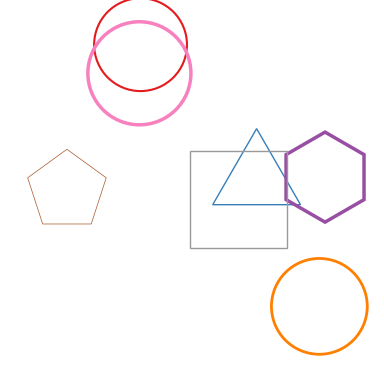[{"shape": "circle", "thickness": 1.5, "radius": 0.6, "center": [0.365, 0.884]}, {"shape": "triangle", "thickness": 1, "radius": 0.66, "center": [0.667, 0.534]}, {"shape": "hexagon", "thickness": 2.5, "radius": 0.58, "center": [0.844, 0.54]}, {"shape": "circle", "thickness": 2, "radius": 0.62, "center": [0.829, 0.204]}, {"shape": "pentagon", "thickness": 0.5, "radius": 0.54, "center": [0.174, 0.505]}, {"shape": "circle", "thickness": 2.5, "radius": 0.67, "center": [0.362, 0.81]}, {"shape": "square", "thickness": 1, "radius": 0.63, "center": [0.619, 0.483]}]